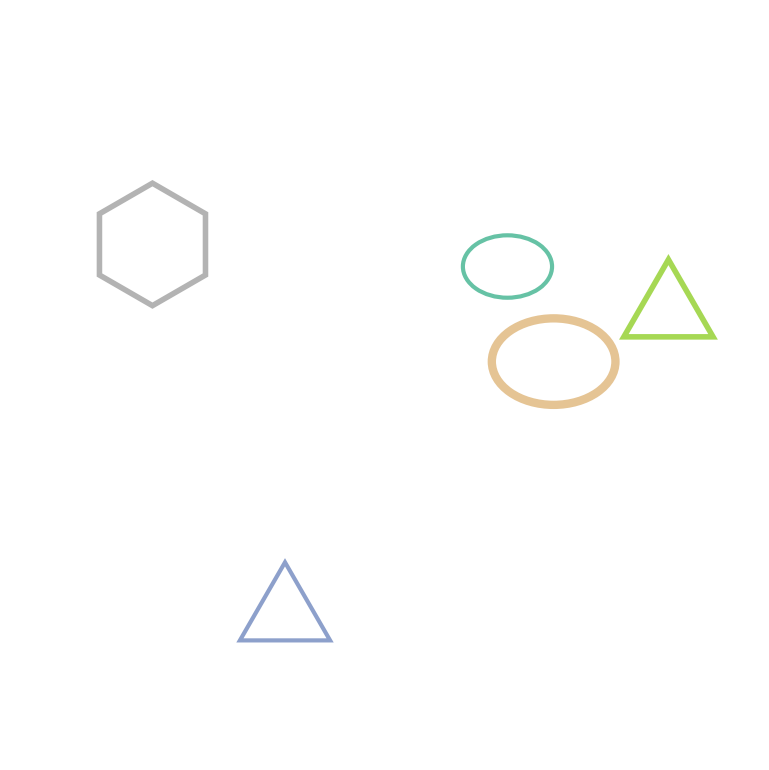[{"shape": "oval", "thickness": 1.5, "radius": 0.29, "center": [0.659, 0.654]}, {"shape": "triangle", "thickness": 1.5, "radius": 0.34, "center": [0.37, 0.202]}, {"shape": "triangle", "thickness": 2, "radius": 0.33, "center": [0.868, 0.596]}, {"shape": "oval", "thickness": 3, "radius": 0.4, "center": [0.719, 0.53]}, {"shape": "hexagon", "thickness": 2, "radius": 0.4, "center": [0.198, 0.683]}]